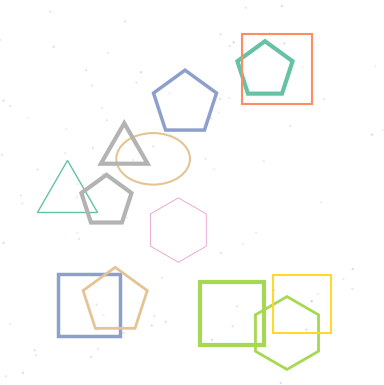[{"shape": "pentagon", "thickness": 3, "radius": 0.38, "center": [0.688, 0.818]}, {"shape": "triangle", "thickness": 1, "radius": 0.45, "center": [0.175, 0.493]}, {"shape": "square", "thickness": 1.5, "radius": 0.46, "center": [0.72, 0.821]}, {"shape": "pentagon", "thickness": 2.5, "radius": 0.43, "center": [0.481, 0.732]}, {"shape": "square", "thickness": 2.5, "radius": 0.4, "center": [0.231, 0.208]}, {"shape": "hexagon", "thickness": 0.5, "radius": 0.42, "center": [0.463, 0.402]}, {"shape": "hexagon", "thickness": 2, "radius": 0.47, "center": [0.745, 0.135]}, {"shape": "square", "thickness": 3, "radius": 0.41, "center": [0.603, 0.186]}, {"shape": "square", "thickness": 1.5, "radius": 0.38, "center": [0.784, 0.21]}, {"shape": "pentagon", "thickness": 2, "radius": 0.44, "center": [0.299, 0.218]}, {"shape": "oval", "thickness": 1.5, "radius": 0.48, "center": [0.398, 0.587]}, {"shape": "triangle", "thickness": 3, "radius": 0.35, "center": [0.323, 0.61]}, {"shape": "pentagon", "thickness": 3, "radius": 0.34, "center": [0.276, 0.477]}]